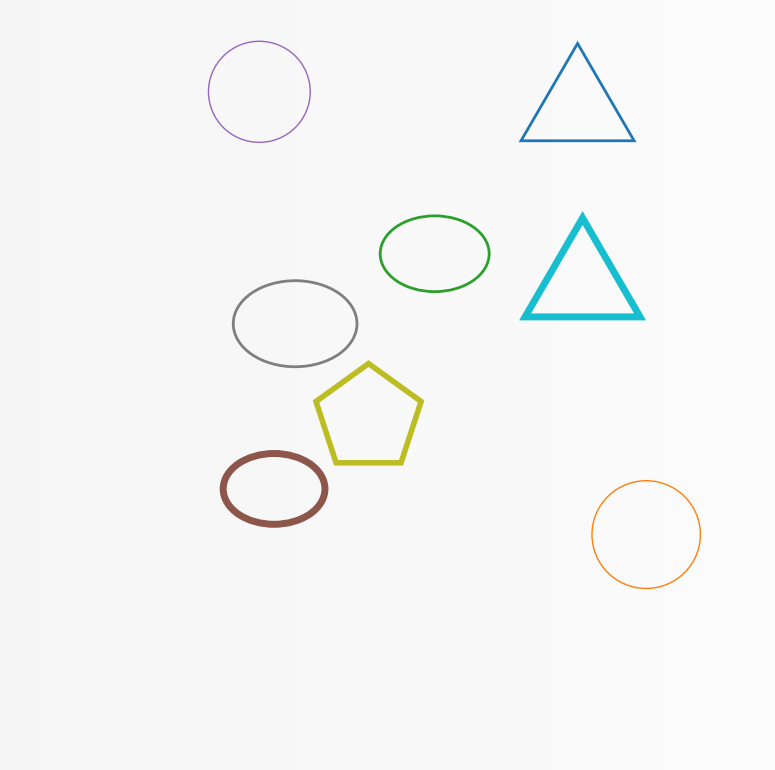[{"shape": "triangle", "thickness": 1, "radius": 0.42, "center": [0.745, 0.859]}, {"shape": "circle", "thickness": 0.5, "radius": 0.35, "center": [0.834, 0.306]}, {"shape": "oval", "thickness": 1, "radius": 0.35, "center": [0.561, 0.67]}, {"shape": "circle", "thickness": 0.5, "radius": 0.33, "center": [0.335, 0.881]}, {"shape": "oval", "thickness": 2.5, "radius": 0.33, "center": [0.354, 0.365]}, {"shape": "oval", "thickness": 1, "radius": 0.4, "center": [0.381, 0.58]}, {"shape": "pentagon", "thickness": 2, "radius": 0.36, "center": [0.476, 0.457]}, {"shape": "triangle", "thickness": 2.5, "radius": 0.43, "center": [0.752, 0.631]}]